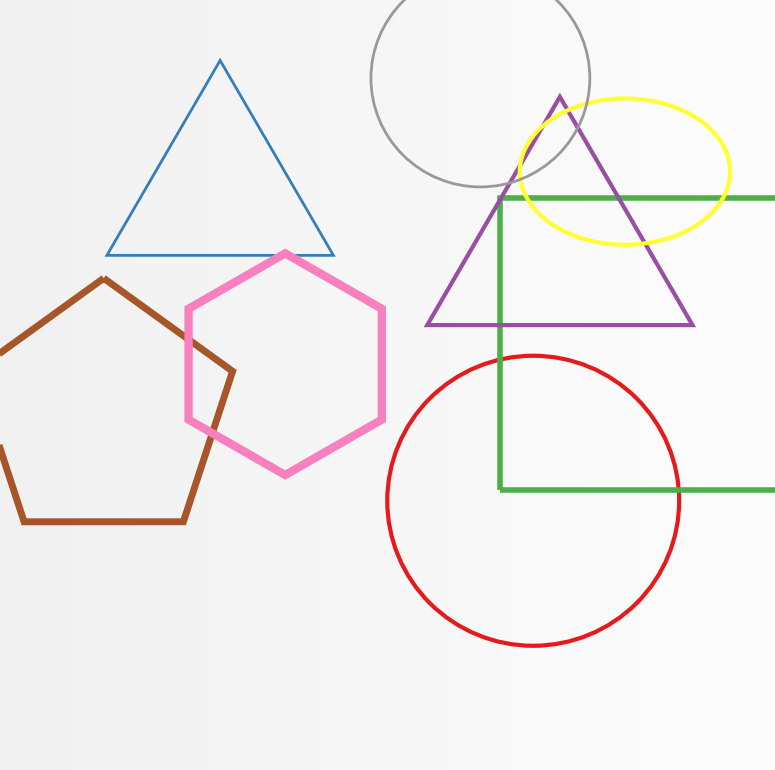[{"shape": "circle", "thickness": 1.5, "radius": 0.94, "center": [0.688, 0.35]}, {"shape": "triangle", "thickness": 1, "radius": 0.84, "center": [0.284, 0.753]}, {"shape": "square", "thickness": 2, "radius": 0.95, "center": [0.835, 0.553]}, {"shape": "triangle", "thickness": 1.5, "radius": 0.99, "center": [0.722, 0.677]}, {"shape": "oval", "thickness": 1.5, "radius": 0.68, "center": [0.806, 0.777]}, {"shape": "pentagon", "thickness": 2.5, "radius": 0.87, "center": [0.134, 0.464]}, {"shape": "hexagon", "thickness": 3, "radius": 0.72, "center": [0.368, 0.527]}, {"shape": "circle", "thickness": 1, "radius": 0.71, "center": [0.62, 0.898]}]